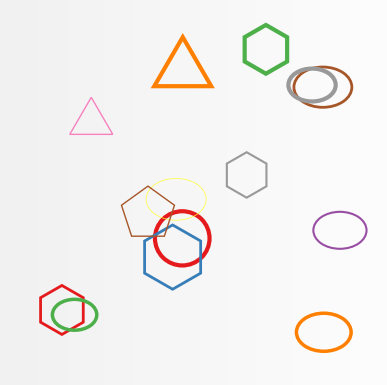[{"shape": "hexagon", "thickness": 2, "radius": 0.32, "center": [0.16, 0.195]}, {"shape": "circle", "thickness": 3, "radius": 0.35, "center": [0.47, 0.381]}, {"shape": "hexagon", "thickness": 2, "radius": 0.42, "center": [0.445, 0.332]}, {"shape": "hexagon", "thickness": 3, "radius": 0.32, "center": [0.686, 0.872]}, {"shape": "oval", "thickness": 2.5, "radius": 0.29, "center": [0.192, 0.182]}, {"shape": "oval", "thickness": 1.5, "radius": 0.34, "center": [0.877, 0.402]}, {"shape": "triangle", "thickness": 3, "radius": 0.42, "center": [0.472, 0.819]}, {"shape": "oval", "thickness": 2.5, "radius": 0.35, "center": [0.836, 0.137]}, {"shape": "oval", "thickness": 0.5, "radius": 0.39, "center": [0.455, 0.482]}, {"shape": "oval", "thickness": 2, "radius": 0.37, "center": [0.833, 0.774]}, {"shape": "pentagon", "thickness": 1, "radius": 0.36, "center": [0.382, 0.445]}, {"shape": "triangle", "thickness": 1, "radius": 0.32, "center": [0.236, 0.683]}, {"shape": "oval", "thickness": 3, "radius": 0.31, "center": [0.805, 0.779]}, {"shape": "hexagon", "thickness": 1.5, "radius": 0.3, "center": [0.637, 0.546]}]